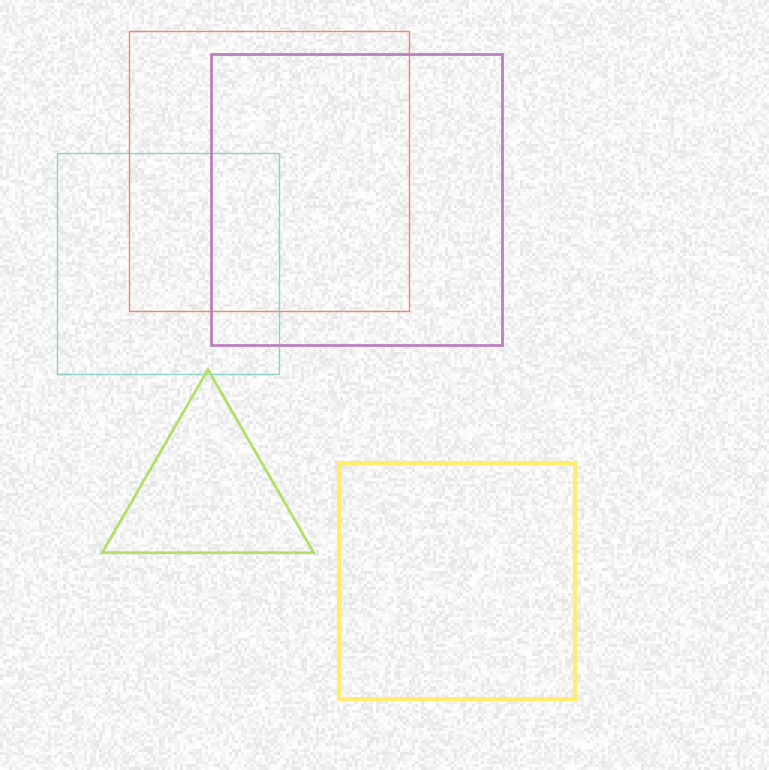[{"shape": "square", "thickness": 0.5, "radius": 0.72, "center": [0.218, 0.658]}, {"shape": "square", "thickness": 0.5, "radius": 0.91, "center": [0.349, 0.778]}, {"shape": "triangle", "thickness": 1, "radius": 0.79, "center": [0.27, 0.361]}, {"shape": "square", "thickness": 1, "radius": 0.95, "center": [0.462, 0.741]}, {"shape": "square", "thickness": 1.5, "radius": 0.77, "center": [0.594, 0.246]}]